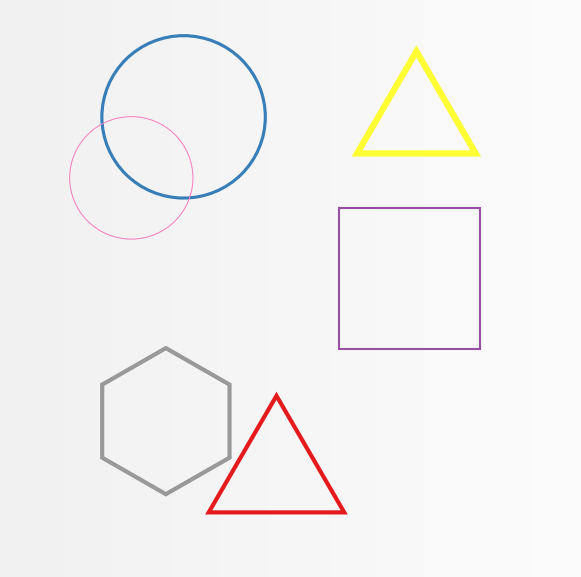[{"shape": "triangle", "thickness": 2, "radius": 0.67, "center": [0.476, 0.179]}, {"shape": "circle", "thickness": 1.5, "radius": 0.7, "center": [0.316, 0.797]}, {"shape": "square", "thickness": 1, "radius": 0.61, "center": [0.705, 0.517]}, {"shape": "triangle", "thickness": 3, "radius": 0.59, "center": [0.716, 0.792]}, {"shape": "circle", "thickness": 0.5, "radius": 0.53, "center": [0.226, 0.691]}, {"shape": "hexagon", "thickness": 2, "radius": 0.63, "center": [0.285, 0.27]}]